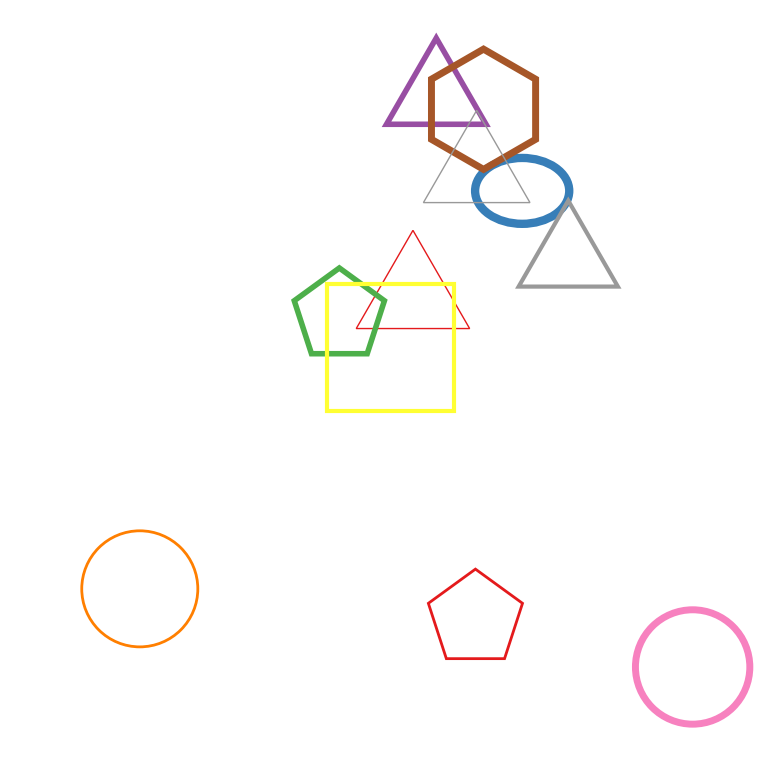[{"shape": "pentagon", "thickness": 1, "radius": 0.32, "center": [0.617, 0.197]}, {"shape": "triangle", "thickness": 0.5, "radius": 0.43, "center": [0.536, 0.616]}, {"shape": "oval", "thickness": 3, "radius": 0.31, "center": [0.678, 0.752]}, {"shape": "pentagon", "thickness": 2, "radius": 0.31, "center": [0.441, 0.59]}, {"shape": "triangle", "thickness": 2, "radius": 0.37, "center": [0.567, 0.876]}, {"shape": "circle", "thickness": 1, "radius": 0.38, "center": [0.182, 0.235]}, {"shape": "square", "thickness": 1.5, "radius": 0.41, "center": [0.507, 0.549]}, {"shape": "hexagon", "thickness": 2.5, "radius": 0.39, "center": [0.628, 0.858]}, {"shape": "circle", "thickness": 2.5, "radius": 0.37, "center": [0.9, 0.134]}, {"shape": "triangle", "thickness": 1.5, "radius": 0.37, "center": [0.738, 0.665]}, {"shape": "triangle", "thickness": 0.5, "radius": 0.4, "center": [0.619, 0.777]}]